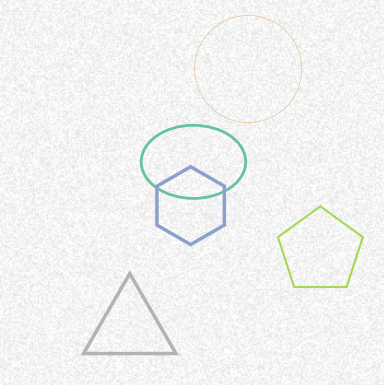[{"shape": "oval", "thickness": 2, "radius": 0.68, "center": [0.503, 0.58]}, {"shape": "hexagon", "thickness": 2.5, "radius": 0.51, "center": [0.495, 0.466]}, {"shape": "pentagon", "thickness": 1.5, "radius": 0.58, "center": [0.832, 0.348]}, {"shape": "circle", "thickness": 0.5, "radius": 0.7, "center": [0.645, 0.821]}, {"shape": "triangle", "thickness": 2.5, "radius": 0.69, "center": [0.337, 0.151]}]